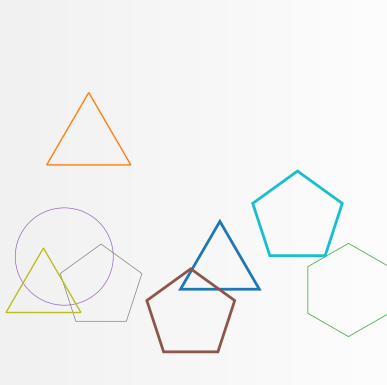[{"shape": "triangle", "thickness": 2, "radius": 0.59, "center": [0.567, 0.307]}, {"shape": "triangle", "thickness": 1, "radius": 0.63, "center": [0.229, 0.634]}, {"shape": "hexagon", "thickness": 0.5, "radius": 0.61, "center": [0.899, 0.247]}, {"shape": "circle", "thickness": 0.5, "radius": 0.63, "center": [0.166, 0.334]}, {"shape": "pentagon", "thickness": 2, "radius": 0.6, "center": [0.492, 0.183]}, {"shape": "pentagon", "thickness": 0.5, "radius": 0.55, "center": [0.261, 0.255]}, {"shape": "triangle", "thickness": 1, "radius": 0.56, "center": [0.112, 0.244]}, {"shape": "pentagon", "thickness": 2, "radius": 0.61, "center": [0.768, 0.434]}]